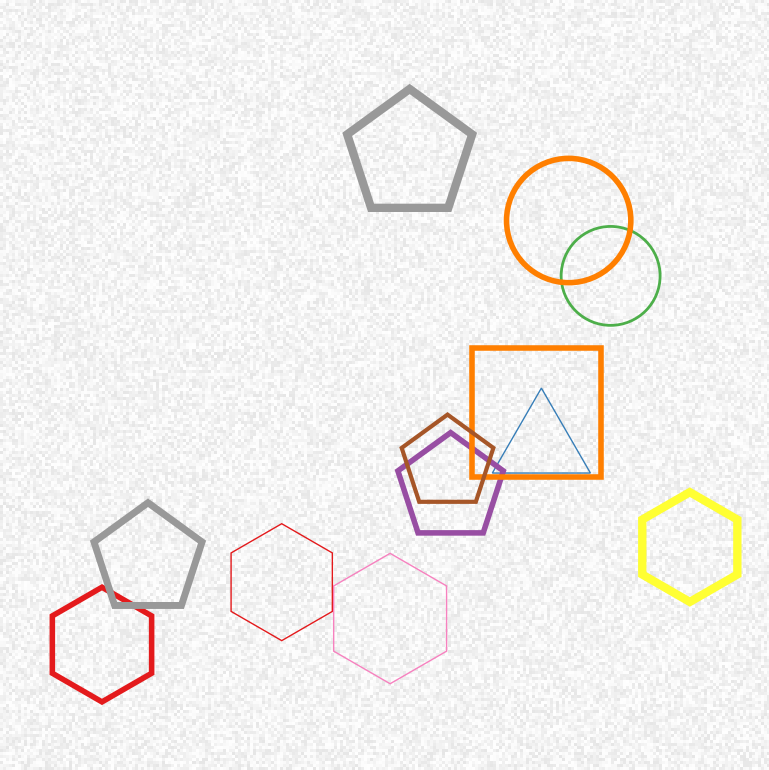[{"shape": "hexagon", "thickness": 0.5, "radius": 0.38, "center": [0.366, 0.244]}, {"shape": "hexagon", "thickness": 2, "radius": 0.37, "center": [0.132, 0.163]}, {"shape": "triangle", "thickness": 0.5, "radius": 0.37, "center": [0.703, 0.422]}, {"shape": "circle", "thickness": 1, "radius": 0.32, "center": [0.793, 0.642]}, {"shape": "pentagon", "thickness": 2, "radius": 0.36, "center": [0.585, 0.366]}, {"shape": "circle", "thickness": 2, "radius": 0.4, "center": [0.739, 0.714]}, {"shape": "square", "thickness": 2, "radius": 0.42, "center": [0.696, 0.464]}, {"shape": "hexagon", "thickness": 3, "radius": 0.36, "center": [0.896, 0.29]}, {"shape": "pentagon", "thickness": 1.5, "radius": 0.31, "center": [0.581, 0.399]}, {"shape": "hexagon", "thickness": 0.5, "radius": 0.42, "center": [0.507, 0.197]}, {"shape": "pentagon", "thickness": 3, "radius": 0.43, "center": [0.532, 0.799]}, {"shape": "pentagon", "thickness": 2.5, "radius": 0.37, "center": [0.192, 0.273]}]